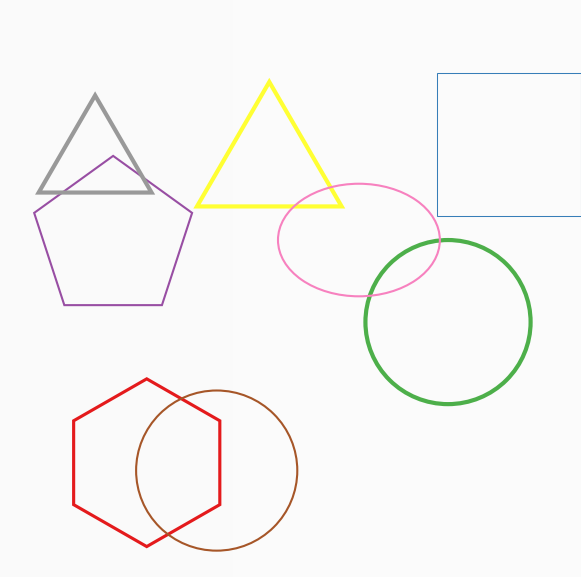[{"shape": "hexagon", "thickness": 1.5, "radius": 0.73, "center": [0.252, 0.198]}, {"shape": "square", "thickness": 0.5, "radius": 0.62, "center": [0.875, 0.749]}, {"shape": "circle", "thickness": 2, "radius": 0.71, "center": [0.771, 0.441]}, {"shape": "pentagon", "thickness": 1, "radius": 0.71, "center": [0.195, 0.586]}, {"shape": "triangle", "thickness": 2, "radius": 0.72, "center": [0.463, 0.714]}, {"shape": "circle", "thickness": 1, "radius": 0.69, "center": [0.373, 0.184]}, {"shape": "oval", "thickness": 1, "radius": 0.7, "center": [0.617, 0.584]}, {"shape": "triangle", "thickness": 2, "radius": 0.56, "center": [0.164, 0.722]}]